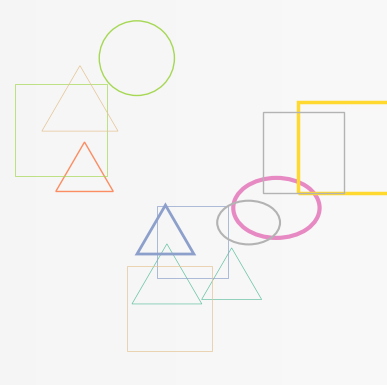[{"shape": "triangle", "thickness": 0.5, "radius": 0.45, "center": [0.598, 0.267]}, {"shape": "triangle", "thickness": 0.5, "radius": 0.52, "center": [0.431, 0.263]}, {"shape": "triangle", "thickness": 1, "radius": 0.43, "center": [0.218, 0.545]}, {"shape": "square", "thickness": 0.5, "radius": 0.46, "center": [0.497, 0.371]}, {"shape": "triangle", "thickness": 2, "radius": 0.42, "center": [0.427, 0.383]}, {"shape": "oval", "thickness": 3, "radius": 0.56, "center": [0.713, 0.46]}, {"shape": "circle", "thickness": 1, "radius": 0.48, "center": [0.353, 0.849]}, {"shape": "square", "thickness": 0.5, "radius": 0.59, "center": [0.157, 0.662]}, {"shape": "square", "thickness": 2.5, "radius": 0.59, "center": [0.889, 0.617]}, {"shape": "triangle", "thickness": 0.5, "radius": 0.57, "center": [0.206, 0.716]}, {"shape": "square", "thickness": 0.5, "radius": 0.55, "center": [0.436, 0.198]}, {"shape": "oval", "thickness": 1.5, "radius": 0.41, "center": [0.642, 0.422]}, {"shape": "square", "thickness": 1, "radius": 0.53, "center": [0.783, 0.603]}]